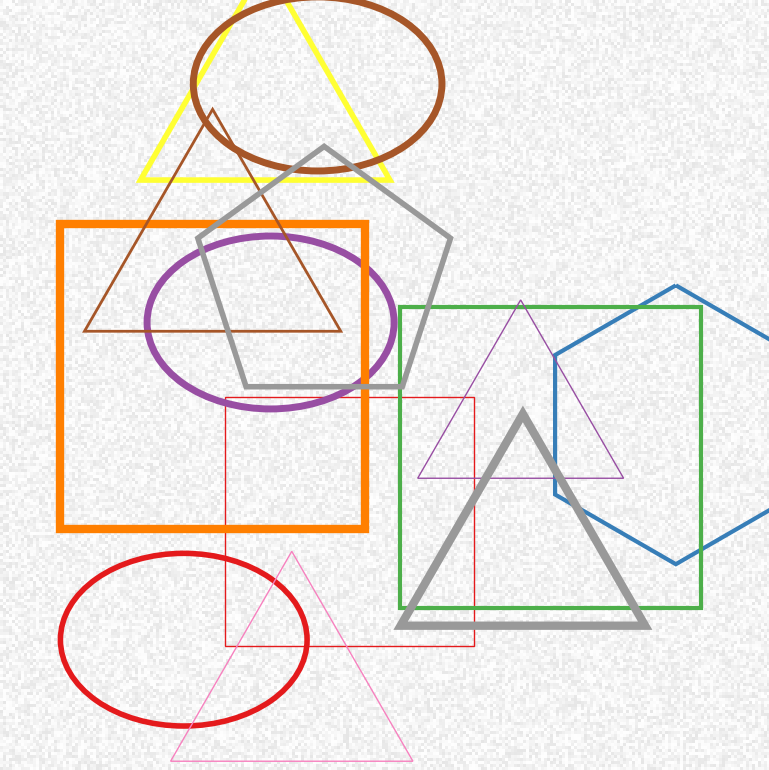[{"shape": "square", "thickness": 0.5, "radius": 0.81, "center": [0.454, 0.323]}, {"shape": "oval", "thickness": 2, "radius": 0.8, "center": [0.239, 0.169]}, {"shape": "hexagon", "thickness": 1.5, "radius": 0.91, "center": [0.878, 0.448]}, {"shape": "square", "thickness": 1.5, "radius": 0.98, "center": [0.715, 0.406]}, {"shape": "oval", "thickness": 2.5, "radius": 0.8, "center": [0.351, 0.581]}, {"shape": "triangle", "thickness": 0.5, "radius": 0.77, "center": [0.676, 0.456]}, {"shape": "square", "thickness": 3, "radius": 0.99, "center": [0.276, 0.51]}, {"shape": "triangle", "thickness": 2, "radius": 0.93, "center": [0.344, 0.86]}, {"shape": "oval", "thickness": 2.5, "radius": 0.81, "center": [0.412, 0.891]}, {"shape": "triangle", "thickness": 1, "radius": 0.96, "center": [0.276, 0.666]}, {"shape": "triangle", "thickness": 0.5, "radius": 0.91, "center": [0.379, 0.102]}, {"shape": "pentagon", "thickness": 2, "radius": 0.86, "center": [0.421, 0.637]}, {"shape": "triangle", "thickness": 3, "radius": 0.92, "center": [0.679, 0.279]}]